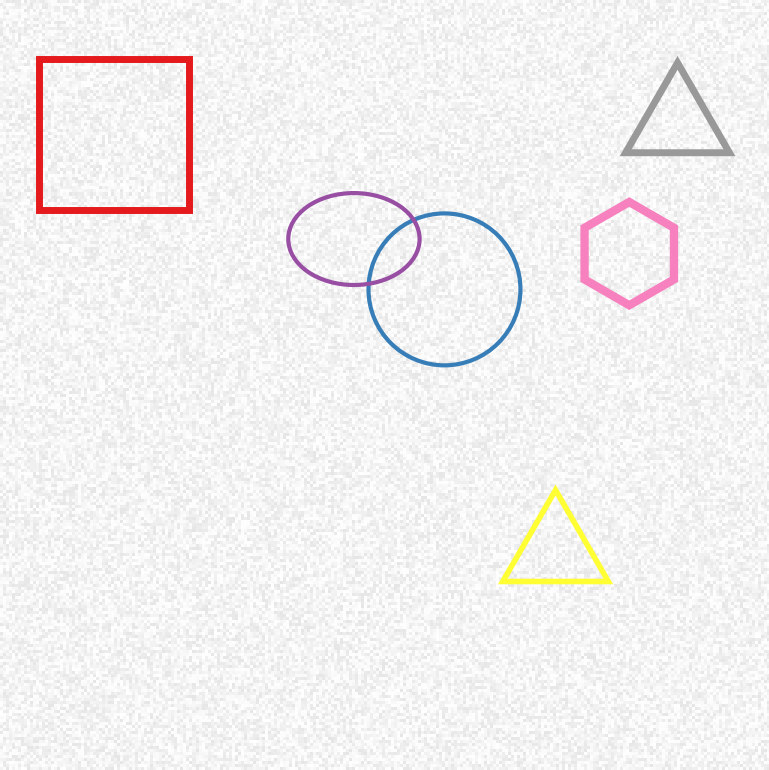[{"shape": "square", "thickness": 2.5, "radius": 0.49, "center": [0.148, 0.825]}, {"shape": "circle", "thickness": 1.5, "radius": 0.49, "center": [0.577, 0.624]}, {"shape": "oval", "thickness": 1.5, "radius": 0.43, "center": [0.46, 0.69]}, {"shape": "triangle", "thickness": 2, "radius": 0.4, "center": [0.722, 0.284]}, {"shape": "hexagon", "thickness": 3, "radius": 0.34, "center": [0.817, 0.671]}, {"shape": "triangle", "thickness": 2.5, "radius": 0.39, "center": [0.88, 0.841]}]